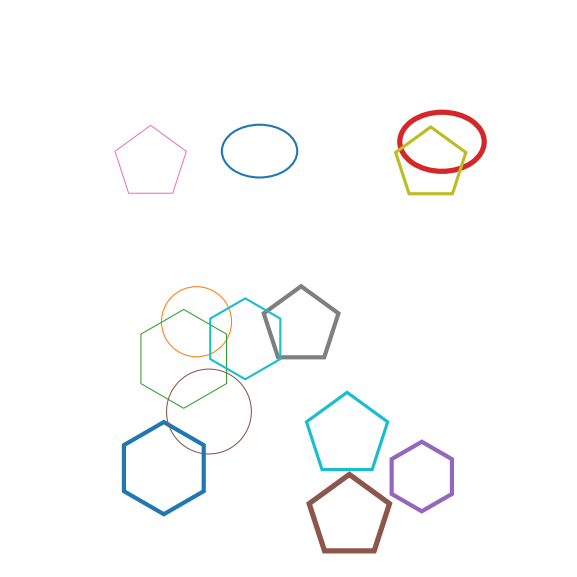[{"shape": "oval", "thickness": 1, "radius": 0.33, "center": [0.449, 0.737]}, {"shape": "hexagon", "thickness": 2, "radius": 0.4, "center": [0.284, 0.188]}, {"shape": "circle", "thickness": 0.5, "radius": 0.3, "center": [0.34, 0.442]}, {"shape": "hexagon", "thickness": 0.5, "radius": 0.43, "center": [0.318, 0.378]}, {"shape": "oval", "thickness": 2.5, "radius": 0.37, "center": [0.765, 0.754]}, {"shape": "hexagon", "thickness": 2, "radius": 0.3, "center": [0.73, 0.174]}, {"shape": "pentagon", "thickness": 2.5, "radius": 0.37, "center": [0.605, 0.104]}, {"shape": "circle", "thickness": 0.5, "radius": 0.37, "center": [0.362, 0.287]}, {"shape": "pentagon", "thickness": 0.5, "radius": 0.32, "center": [0.261, 0.717]}, {"shape": "pentagon", "thickness": 2, "radius": 0.34, "center": [0.521, 0.435]}, {"shape": "pentagon", "thickness": 1.5, "radius": 0.32, "center": [0.746, 0.715]}, {"shape": "pentagon", "thickness": 1.5, "radius": 0.37, "center": [0.601, 0.246]}, {"shape": "hexagon", "thickness": 1, "radius": 0.35, "center": [0.425, 0.412]}]